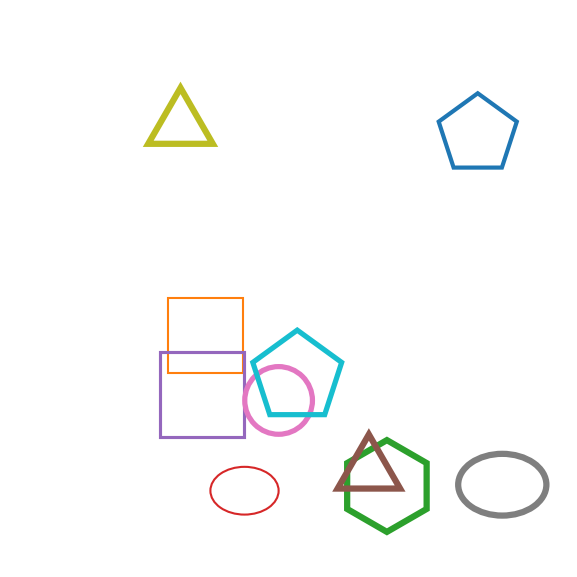[{"shape": "pentagon", "thickness": 2, "radius": 0.36, "center": [0.827, 0.766]}, {"shape": "square", "thickness": 1, "radius": 0.32, "center": [0.356, 0.419]}, {"shape": "hexagon", "thickness": 3, "radius": 0.4, "center": [0.67, 0.158]}, {"shape": "oval", "thickness": 1, "radius": 0.3, "center": [0.423, 0.149]}, {"shape": "square", "thickness": 1.5, "radius": 0.37, "center": [0.35, 0.317]}, {"shape": "triangle", "thickness": 3, "radius": 0.31, "center": [0.639, 0.184]}, {"shape": "circle", "thickness": 2.5, "radius": 0.29, "center": [0.482, 0.306]}, {"shape": "oval", "thickness": 3, "radius": 0.38, "center": [0.87, 0.16]}, {"shape": "triangle", "thickness": 3, "radius": 0.32, "center": [0.313, 0.782]}, {"shape": "pentagon", "thickness": 2.5, "radius": 0.4, "center": [0.515, 0.347]}]